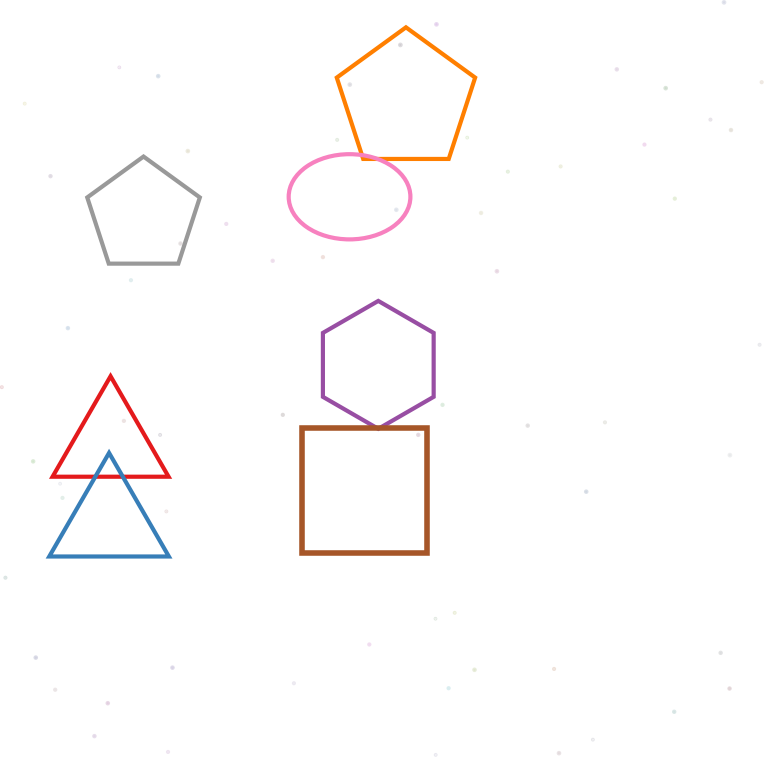[{"shape": "triangle", "thickness": 1.5, "radius": 0.43, "center": [0.144, 0.424]}, {"shape": "triangle", "thickness": 1.5, "radius": 0.45, "center": [0.142, 0.322]}, {"shape": "hexagon", "thickness": 1.5, "radius": 0.42, "center": [0.491, 0.526]}, {"shape": "pentagon", "thickness": 1.5, "radius": 0.47, "center": [0.527, 0.87]}, {"shape": "square", "thickness": 2, "radius": 0.41, "center": [0.473, 0.363]}, {"shape": "oval", "thickness": 1.5, "radius": 0.4, "center": [0.454, 0.744]}, {"shape": "pentagon", "thickness": 1.5, "radius": 0.38, "center": [0.186, 0.72]}]